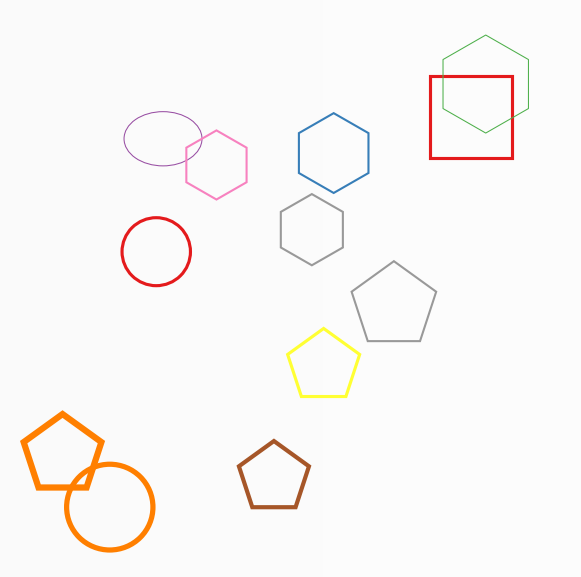[{"shape": "square", "thickness": 1.5, "radius": 0.35, "center": [0.81, 0.797]}, {"shape": "circle", "thickness": 1.5, "radius": 0.29, "center": [0.269, 0.563]}, {"shape": "hexagon", "thickness": 1, "radius": 0.35, "center": [0.574, 0.734]}, {"shape": "hexagon", "thickness": 0.5, "radius": 0.42, "center": [0.836, 0.854]}, {"shape": "oval", "thickness": 0.5, "radius": 0.34, "center": [0.28, 0.759]}, {"shape": "pentagon", "thickness": 3, "radius": 0.35, "center": [0.108, 0.212]}, {"shape": "circle", "thickness": 2.5, "radius": 0.37, "center": [0.189, 0.121]}, {"shape": "pentagon", "thickness": 1.5, "radius": 0.33, "center": [0.557, 0.365]}, {"shape": "pentagon", "thickness": 2, "radius": 0.32, "center": [0.471, 0.172]}, {"shape": "hexagon", "thickness": 1, "radius": 0.3, "center": [0.372, 0.713]}, {"shape": "pentagon", "thickness": 1, "radius": 0.38, "center": [0.678, 0.47]}, {"shape": "hexagon", "thickness": 1, "radius": 0.31, "center": [0.536, 0.601]}]